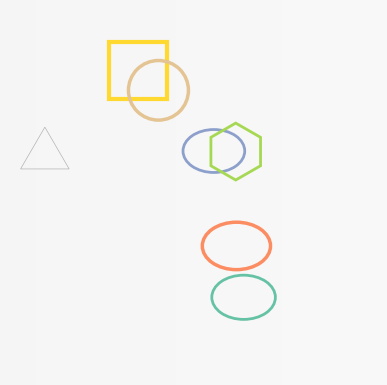[{"shape": "oval", "thickness": 2, "radius": 0.41, "center": [0.629, 0.228]}, {"shape": "oval", "thickness": 2.5, "radius": 0.44, "center": [0.61, 0.361]}, {"shape": "oval", "thickness": 2, "radius": 0.4, "center": [0.552, 0.608]}, {"shape": "hexagon", "thickness": 2, "radius": 0.37, "center": [0.608, 0.606]}, {"shape": "square", "thickness": 3, "radius": 0.37, "center": [0.356, 0.818]}, {"shape": "circle", "thickness": 2.5, "radius": 0.39, "center": [0.409, 0.765]}, {"shape": "triangle", "thickness": 0.5, "radius": 0.36, "center": [0.116, 0.597]}]